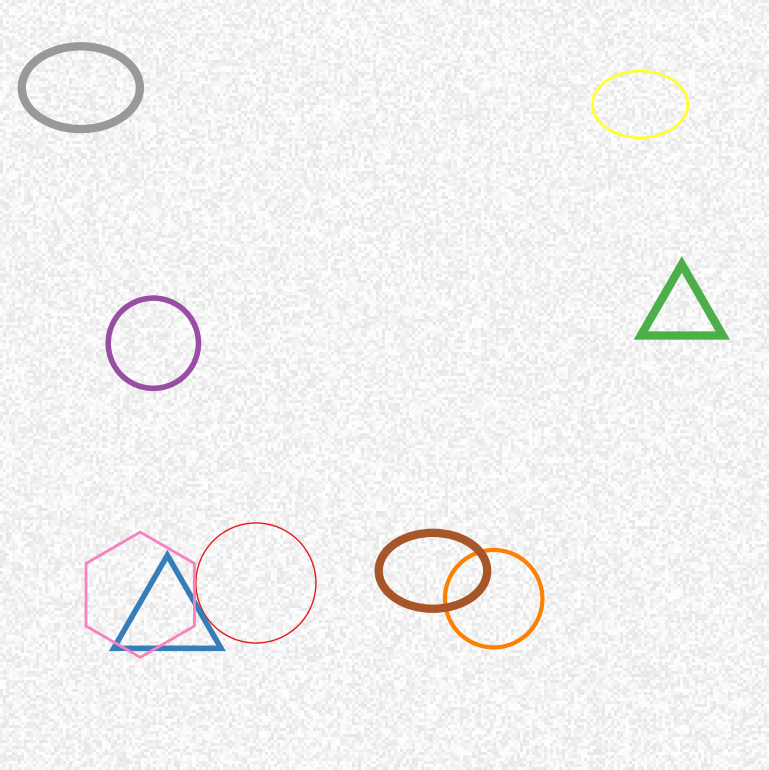[{"shape": "circle", "thickness": 0.5, "radius": 0.39, "center": [0.332, 0.243]}, {"shape": "triangle", "thickness": 2, "radius": 0.4, "center": [0.217, 0.198]}, {"shape": "triangle", "thickness": 3, "radius": 0.31, "center": [0.885, 0.595]}, {"shape": "circle", "thickness": 2, "radius": 0.29, "center": [0.199, 0.554]}, {"shape": "circle", "thickness": 1.5, "radius": 0.32, "center": [0.641, 0.222]}, {"shape": "oval", "thickness": 1, "radius": 0.31, "center": [0.831, 0.864]}, {"shape": "oval", "thickness": 3, "radius": 0.35, "center": [0.562, 0.259]}, {"shape": "hexagon", "thickness": 1, "radius": 0.41, "center": [0.182, 0.228]}, {"shape": "oval", "thickness": 3, "radius": 0.38, "center": [0.105, 0.886]}]